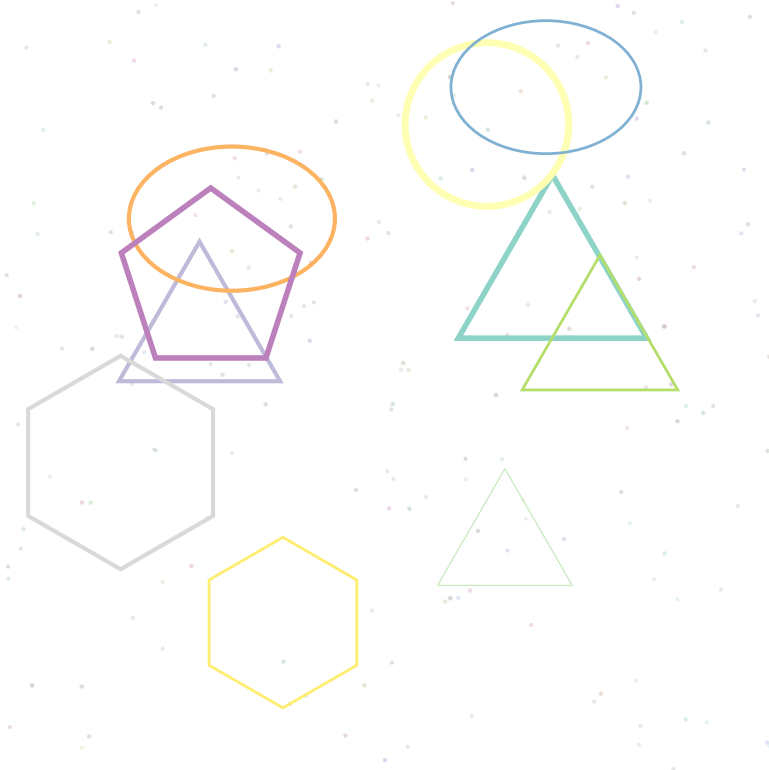[{"shape": "triangle", "thickness": 2, "radius": 0.71, "center": [0.718, 0.631]}, {"shape": "circle", "thickness": 2.5, "radius": 0.53, "center": [0.632, 0.838]}, {"shape": "triangle", "thickness": 1.5, "radius": 0.6, "center": [0.259, 0.565]}, {"shape": "oval", "thickness": 1, "radius": 0.62, "center": [0.709, 0.887]}, {"shape": "oval", "thickness": 1.5, "radius": 0.67, "center": [0.301, 0.716]}, {"shape": "triangle", "thickness": 1, "radius": 0.58, "center": [0.779, 0.552]}, {"shape": "hexagon", "thickness": 1.5, "radius": 0.69, "center": [0.157, 0.399]}, {"shape": "pentagon", "thickness": 2, "radius": 0.61, "center": [0.274, 0.634]}, {"shape": "triangle", "thickness": 0.5, "radius": 0.5, "center": [0.656, 0.29]}, {"shape": "hexagon", "thickness": 1, "radius": 0.55, "center": [0.367, 0.191]}]